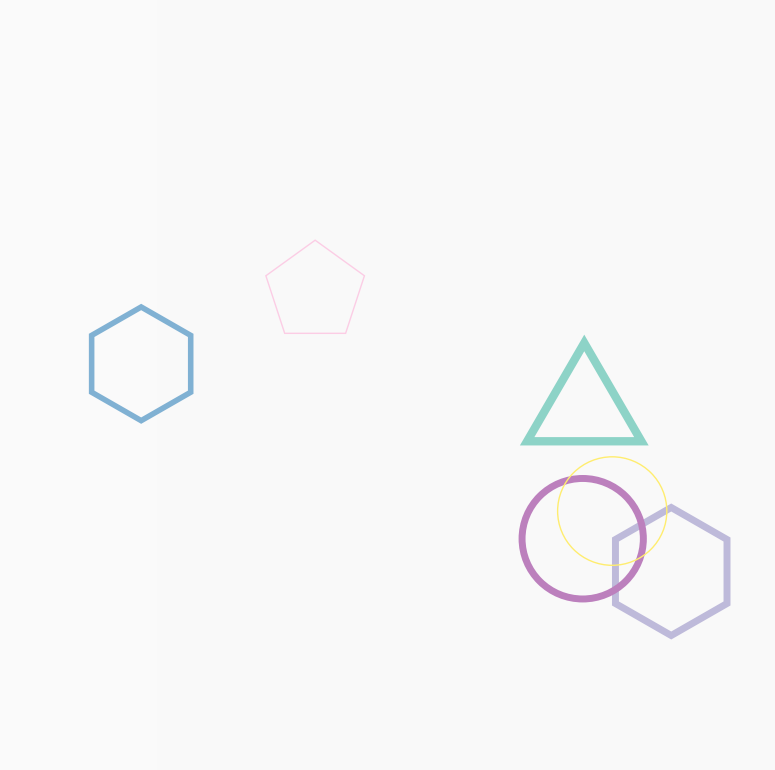[{"shape": "triangle", "thickness": 3, "radius": 0.43, "center": [0.754, 0.469]}, {"shape": "hexagon", "thickness": 2.5, "radius": 0.42, "center": [0.866, 0.258]}, {"shape": "hexagon", "thickness": 2, "radius": 0.37, "center": [0.182, 0.528]}, {"shape": "pentagon", "thickness": 0.5, "radius": 0.33, "center": [0.407, 0.621]}, {"shape": "circle", "thickness": 2.5, "radius": 0.39, "center": [0.752, 0.3]}, {"shape": "circle", "thickness": 0.5, "radius": 0.35, "center": [0.79, 0.336]}]